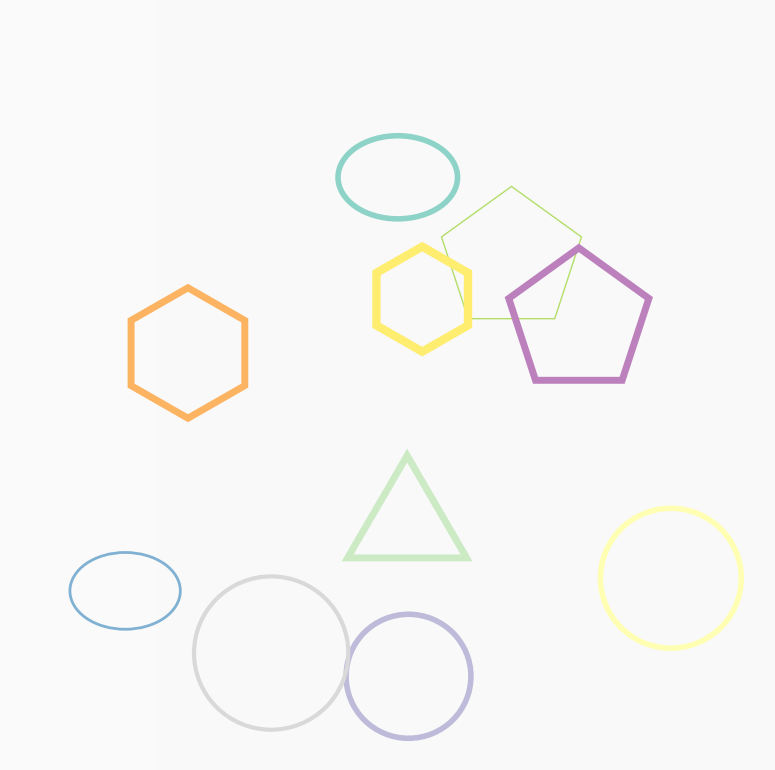[{"shape": "oval", "thickness": 2, "radius": 0.39, "center": [0.513, 0.77]}, {"shape": "circle", "thickness": 2, "radius": 0.45, "center": [0.866, 0.249]}, {"shape": "circle", "thickness": 2, "radius": 0.4, "center": [0.527, 0.122]}, {"shape": "oval", "thickness": 1, "radius": 0.36, "center": [0.161, 0.233]}, {"shape": "hexagon", "thickness": 2.5, "radius": 0.42, "center": [0.242, 0.542]}, {"shape": "pentagon", "thickness": 0.5, "radius": 0.47, "center": [0.66, 0.663]}, {"shape": "circle", "thickness": 1.5, "radius": 0.5, "center": [0.35, 0.152]}, {"shape": "pentagon", "thickness": 2.5, "radius": 0.48, "center": [0.747, 0.583]}, {"shape": "triangle", "thickness": 2.5, "radius": 0.44, "center": [0.525, 0.32]}, {"shape": "hexagon", "thickness": 3, "radius": 0.34, "center": [0.545, 0.612]}]